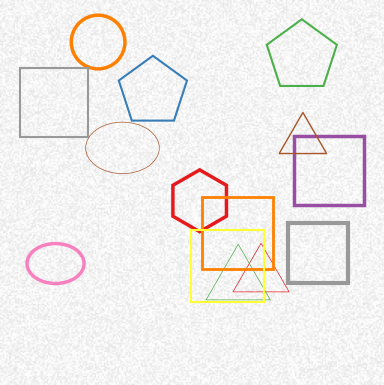[{"shape": "hexagon", "thickness": 2.5, "radius": 0.4, "center": [0.519, 0.479]}, {"shape": "triangle", "thickness": 0.5, "radius": 0.42, "center": [0.678, 0.284]}, {"shape": "pentagon", "thickness": 1.5, "radius": 0.47, "center": [0.397, 0.762]}, {"shape": "pentagon", "thickness": 1.5, "radius": 0.48, "center": [0.784, 0.854]}, {"shape": "triangle", "thickness": 0.5, "radius": 0.48, "center": [0.619, 0.269]}, {"shape": "square", "thickness": 2.5, "radius": 0.45, "center": [0.855, 0.557]}, {"shape": "square", "thickness": 2, "radius": 0.47, "center": [0.617, 0.395]}, {"shape": "circle", "thickness": 2.5, "radius": 0.35, "center": [0.255, 0.891]}, {"shape": "square", "thickness": 1.5, "radius": 0.47, "center": [0.591, 0.309]}, {"shape": "oval", "thickness": 0.5, "radius": 0.48, "center": [0.318, 0.616]}, {"shape": "triangle", "thickness": 1, "radius": 0.36, "center": [0.787, 0.637]}, {"shape": "oval", "thickness": 2.5, "radius": 0.37, "center": [0.144, 0.315]}, {"shape": "square", "thickness": 1.5, "radius": 0.45, "center": [0.141, 0.734]}, {"shape": "square", "thickness": 3, "radius": 0.38, "center": [0.826, 0.343]}]